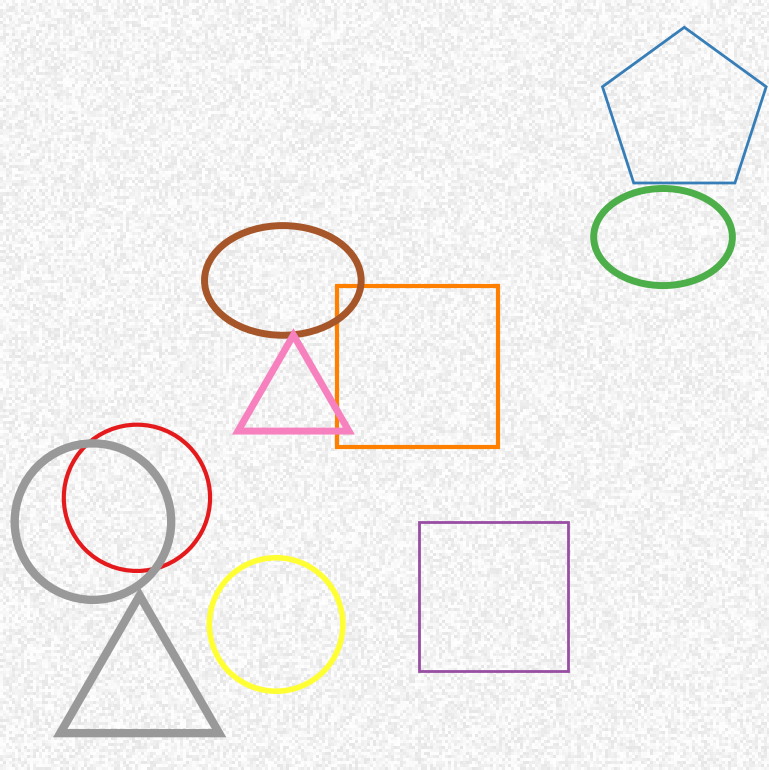[{"shape": "circle", "thickness": 1.5, "radius": 0.47, "center": [0.178, 0.353]}, {"shape": "pentagon", "thickness": 1, "radius": 0.56, "center": [0.889, 0.853]}, {"shape": "oval", "thickness": 2.5, "radius": 0.45, "center": [0.861, 0.692]}, {"shape": "square", "thickness": 1, "radius": 0.48, "center": [0.641, 0.225]}, {"shape": "square", "thickness": 1.5, "radius": 0.52, "center": [0.542, 0.524]}, {"shape": "circle", "thickness": 2, "radius": 0.43, "center": [0.359, 0.189]}, {"shape": "oval", "thickness": 2.5, "radius": 0.51, "center": [0.367, 0.636]}, {"shape": "triangle", "thickness": 2.5, "radius": 0.42, "center": [0.381, 0.482]}, {"shape": "triangle", "thickness": 3, "radius": 0.6, "center": [0.181, 0.107]}, {"shape": "circle", "thickness": 3, "radius": 0.51, "center": [0.121, 0.323]}]